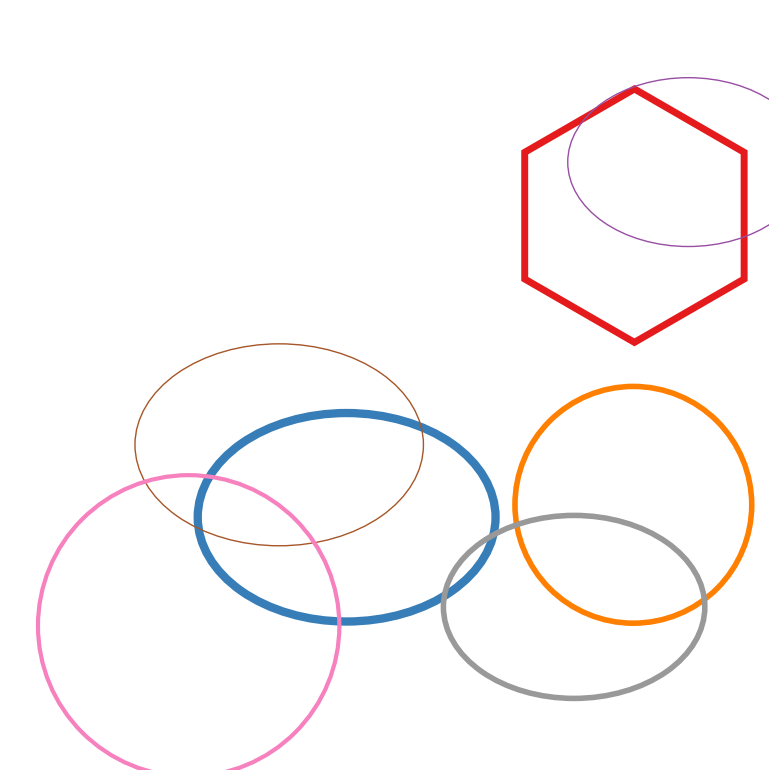[{"shape": "hexagon", "thickness": 2.5, "radius": 0.82, "center": [0.824, 0.72]}, {"shape": "oval", "thickness": 3, "radius": 0.97, "center": [0.45, 0.328]}, {"shape": "oval", "thickness": 0.5, "radius": 0.78, "center": [0.894, 0.789]}, {"shape": "circle", "thickness": 2, "radius": 0.77, "center": [0.823, 0.344]}, {"shape": "oval", "thickness": 0.5, "radius": 0.94, "center": [0.363, 0.422]}, {"shape": "circle", "thickness": 1.5, "radius": 0.98, "center": [0.245, 0.187]}, {"shape": "oval", "thickness": 2, "radius": 0.85, "center": [0.746, 0.212]}]